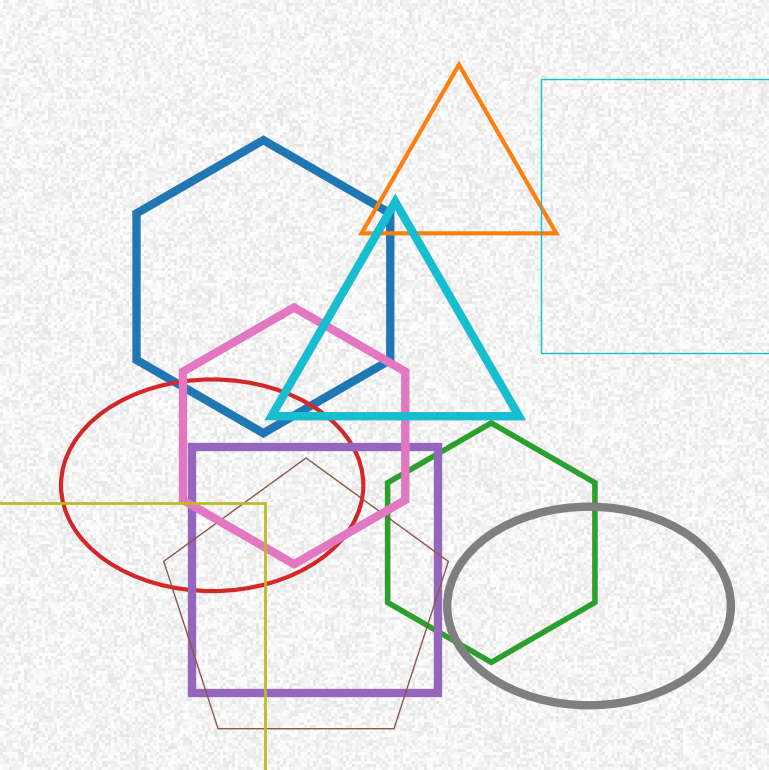[{"shape": "hexagon", "thickness": 3, "radius": 0.95, "center": [0.342, 0.628]}, {"shape": "triangle", "thickness": 1.5, "radius": 0.73, "center": [0.596, 0.77]}, {"shape": "hexagon", "thickness": 2, "radius": 0.78, "center": [0.638, 0.295]}, {"shape": "oval", "thickness": 1.5, "radius": 0.98, "center": [0.276, 0.37]}, {"shape": "square", "thickness": 3, "radius": 0.8, "center": [0.41, 0.26]}, {"shape": "pentagon", "thickness": 0.5, "radius": 0.97, "center": [0.397, 0.211]}, {"shape": "hexagon", "thickness": 3, "radius": 0.83, "center": [0.382, 0.434]}, {"shape": "oval", "thickness": 3, "radius": 0.92, "center": [0.765, 0.213]}, {"shape": "square", "thickness": 1, "radius": 0.99, "center": [0.145, 0.148]}, {"shape": "triangle", "thickness": 3, "radius": 0.93, "center": [0.513, 0.552]}, {"shape": "square", "thickness": 0.5, "radius": 0.89, "center": [0.881, 0.719]}]